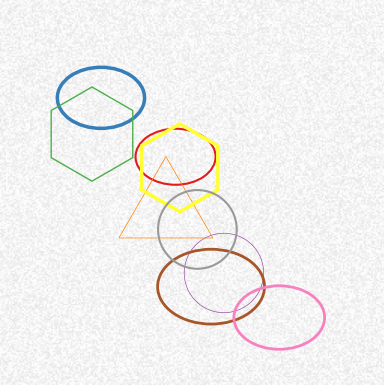[{"shape": "oval", "thickness": 1.5, "radius": 0.52, "center": [0.456, 0.593]}, {"shape": "oval", "thickness": 2.5, "radius": 0.57, "center": [0.262, 0.746]}, {"shape": "hexagon", "thickness": 1, "radius": 0.61, "center": [0.239, 0.652]}, {"shape": "circle", "thickness": 0.5, "radius": 0.52, "center": [0.582, 0.291]}, {"shape": "triangle", "thickness": 0.5, "radius": 0.7, "center": [0.431, 0.452]}, {"shape": "hexagon", "thickness": 2.5, "radius": 0.57, "center": [0.467, 0.564]}, {"shape": "oval", "thickness": 2, "radius": 0.69, "center": [0.548, 0.255]}, {"shape": "oval", "thickness": 2, "radius": 0.59, "center": [0.725, 0.175]}, {"shape": "circle", "thickness": 1.5, "radius": 0.51, "center": [0.513, 0.404]}]